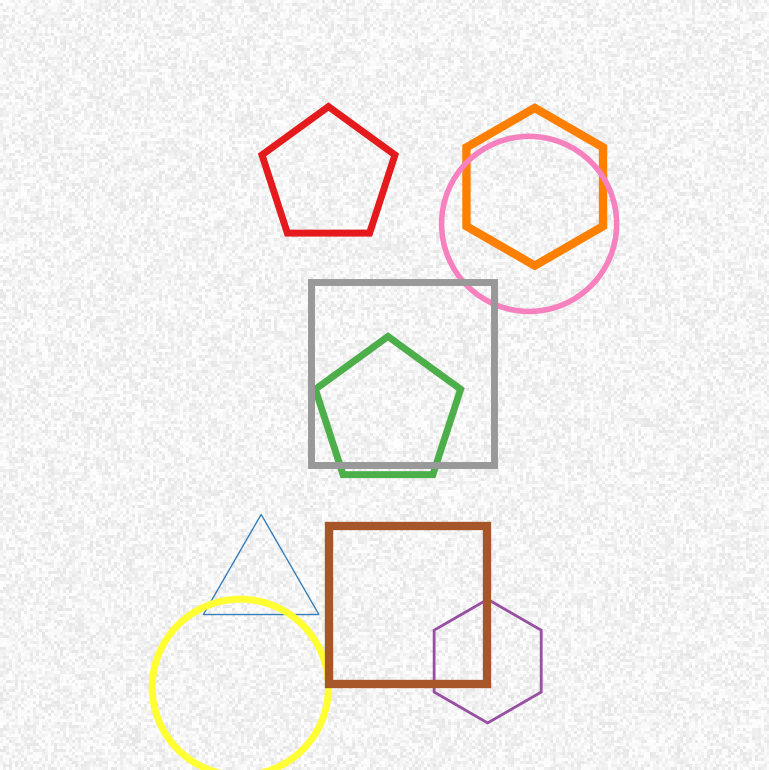[{"shape": "pentagon", "thickness": 2.5, "radius": 0.45, "center": [0.427, 0.771]}, {"shape": "triangle", "thickness": 0.5, "radius": 0.43, "center": [0.339, 0.245]}, {"shape": "pentagon", "thickness": 2.5, "radius": 0.5, "center": [0.504, 0.464]}, {"shape": "hexagon", "thickness": 1, "radius": 0.4, "center": [0.633, 0.141]}, {"shape": "hexagon", "thickness": 3, "radius": 0.51, "center": [0.694, 0.757]}, {"shape": "circle", "thickness": 2.5, "radius": 0.57, "center": [0.312, 0.107]}, {"shape": "square", "thickness": 3, "radius": 0.51, "center": [0.529, 0.215]}, {"shape": "circle", "thickness": 2, "radius": 0.57, "center": [0.687, 0.709]}, {"shape": "square", "thickness": 2.5, "radius": 0.59, "center": [0.523, 0.515]}]